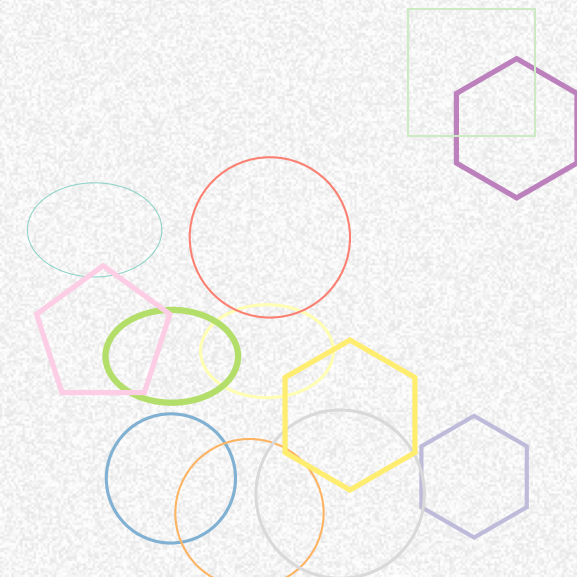[{"shape": "oval", "thickness": 0.5, "radius": 0.58, "center": [0.164, 0.601]}, {"shape": "oval", "thickness": 1.5, "radius": 0.57, "center": [0.462, 0.391]}, {"shape": "hexagon", "thickness": 2, "radius": 0.53, "center": [0.821, 0.174]}, {"shape": "circle", "thickness": 1, "radius": 0.69, "center": [0.467, 0.588]}, {"shape": "circle", "thickness": 1.5, "radius": 0.56, "center": [0.296, 0.171]}, {"shape": "circle", "thickness": 1, "radius": 0.64, "center": [0.432, 0.111]}, {"shape": "oval", "thickness": 3, "radius": 0.57, "center": [0.297, 0.382]}, {"shape": "pentagon", "thickness": 2.5, "radius": 0.61, "center": [0.179, 0.418]}, {"shape": "circle", "thickness": 1.5, "radius": 0.73, "center": [0.589, 0.143]}, {"shape": "hexagon", "thickness": 2.5, "radius": 0.6, "center": [0.895, 0.777]}, {"shape": "square", "thickness": 1, "radius": 0.55, "center": [0.816, 0.873]}, {"shape": "hexagon", "thickness": 2.5, "radius": 0.65, "center": [0.606, 0.28]}]